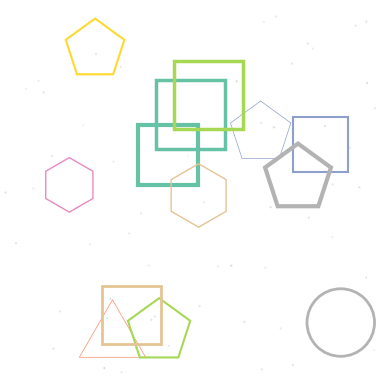[{"shape": "square", "thickness": 2.5, "radius": 0.45, "center": [0.494, 0.704]}, {"shape": "square", "thickness": 3, "radius": 0.39, "center": [0.436, 0.598]}, {"shape": "triangle", "thickness": 0.5, "radius": 0.5, "center": [0.292, 0.122]}, {"shape": "pentagon", "thickness": 0.5, "radius": 0.41, "center": [0.677, 0.655]}, {"shape": "square", "thickness": 1.5, "radius": 0.36, "center": [0.832, 0.625]}, {"shape": "hexagon", "thickness": 1, "radius": 0.35, "center": [0.18, 0.52]}, {"shape": "square", "thickness": 2.5, "radius": 0.44, "center": [0.542, 0.754]}, {"shape": "pentagon", "thickness": 1.5, "radius": 0.43, "center": [0.413, 0.14]}, {"shape": "pentagon", "thickness": 1.5, "radius": 0.4, "center": [0.247, 0.872]}, {"shape": "hexagon", "thickness": 1, "radius": 0.41, "center": [0.516, 0.492]}, {"shape": "square", "thickness": 2, "radius": 0.38, "center": [0.341, 0.182]}, {"shape": "circle", "thickness": 2, "radius": 0.44, "center": [0.885, 0.162]}, {"shape": "pentagon", "thickness": 3, "radius": 0.45, "center": [0.774, 0.537]}]